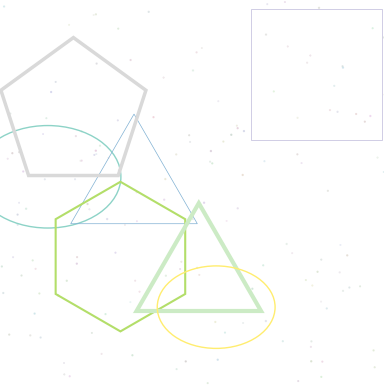[{"shape": "oval", "thickness": 1, "radius": 0.95, "center": [0.124, 0.541]}, {"shape": "square", "thickness": 0.5, "radius": 0.85, "center": [0.822, 0.808]}, {"shape": "triangle", "thickness": 0.5, "radius": 0.95, "center": [0.348, 0.514]}, {"shape": "hexagon", "thickness": 1.5, "radius": 0.97, "center": [0.313, 0.334]}, {"shape": "pentagon", "thickness": 2.5, "radius": 0.99, "center": [0.191, 0.704]}, {"shape": "triangle", "thickness": 3, "radius": 0.93, "center": [0.516, 0.286]}, {"shape": "oval", "thickness": 1, "radius": 0.77, "center": [0.561, 0.202]}]